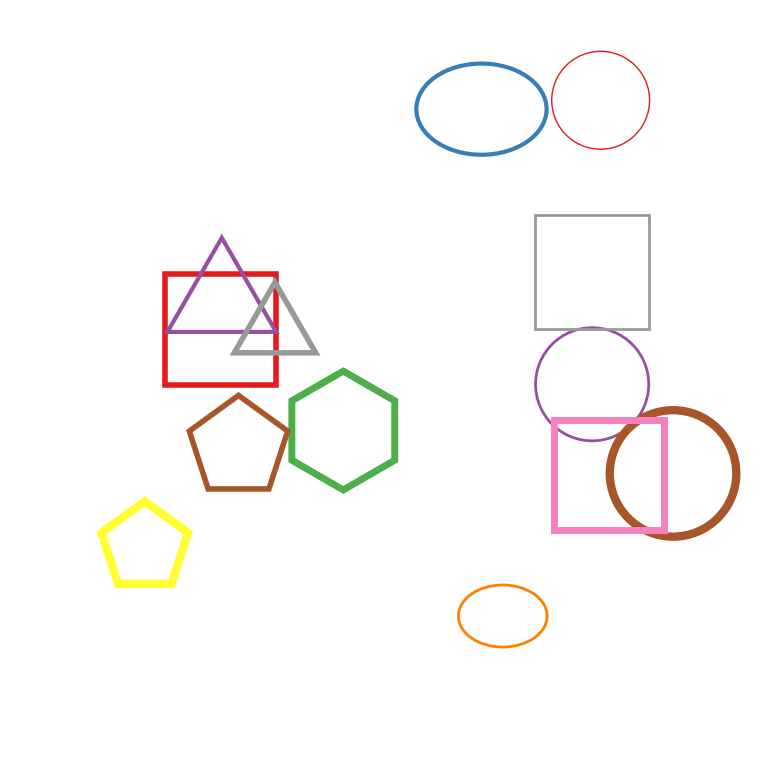[{"shape": "square", "thickness": 2, "radius": 0.36, "center": [0.287, 0.572]}, {"shape": "circle", "thickness": 0.5, "radius": 0.32, "center": [0.78, 0.87]}, {"shape": "oval", "thickness": 1.5, "radius": 0.42, "center": [0.625, 0.858]}, {"shape": "hexagon", "thickness": 2.5, "radius": 0.39, "center": [0.446, 0.441]}, {"shape": "triangle", "thickness": 1.5, "radius": 0.41, "center": [0.288, 0.61]}, {"shape": "circle", "thickness": 1, "radius": 0.37, "center": [0.769, 0.501]}, {"shape": "oval", "thickness": 1, "radius": 0.29, "center": [0.653, 0.2]}, {"shape": "pentagon", "thickness": 3, "radius": 0.3, "center": [0.188, 0.29]}, {"shape": "pentagon", "thickness": 2, "radius": 0.34, "center": [0.31, 0.419]}, {"shape": "circle", "thickness": 3, "radius": 0.41, "center": [0.874, 0.385]}, {"shape": "square", "thickness": 2.5, "radius": 0.36, "center": [0.791, 0.383]}, {"shape": "triangle", "thickness": 2, "radius": 0.31, "center": [0.357, 0.572]}, {"shape": "square", "thickness": 1, "radius": 0.37, "center": [0.769, 0.646]}]